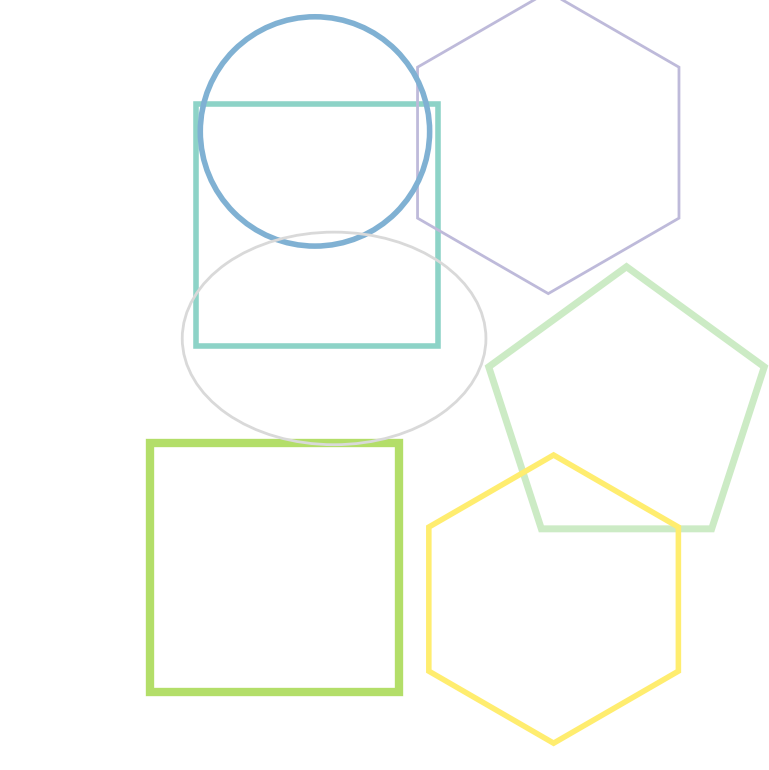[{"shape": "square", "thickness": 2, "radius": 0.79, "center": [0.411, 0.708]}, {"shape": "hexagon", "thickness": 1, "radius": 0.98, "center": [0.712, 0.815]}, {"shape": "circle", "thickness": 2, "radius": 0.74, "center": [0.409, 0.829]}, {"shape": "square", "thickness": 3, "radius": 0.81, "center": [0.357, 0.263]}, {"shape": "oval", "thickness": 1, "radius": 0.99, "center": [0.434, 0.56]}, {"shape": "pentagon", "thickness": 2.5, "radius": 0.94, "center": [0.814, 0.465]}, {"shape": "hexagon", "thickness": 2, "radius": 0.94, "center": [0.719, 0.222]}]